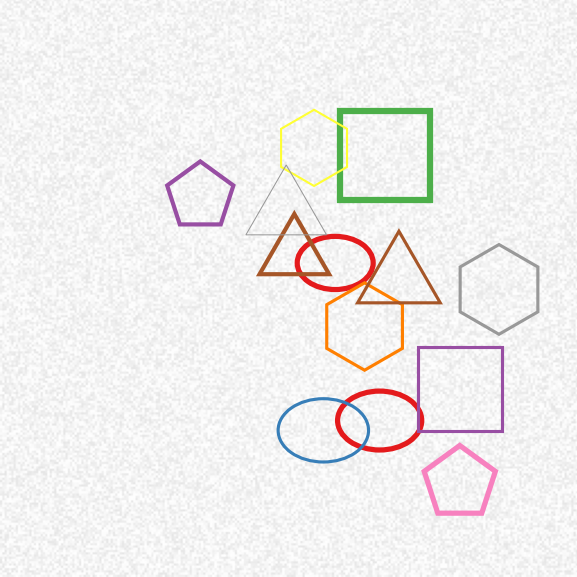[{"shape": "oval", "thickness": 2.5, "radius": 0.36, "center": [0.657, 0.271]}, {"shape": "oval", "thickness": 2.5, "radius": 0.33, "center": [0.58, 0.544]}, {"shape": "oval", "thickness": 1.5, "radius": 0.39, "center": [0.56, 0.254]}, {"shape": "square", "thickness": 3, "radius": 0.39, "center": [0.667, 0.73]}, {"shape": "square", "thickness": 1.5, "radius": 0.37, "center": [0.797, 0.326]}, {"shape": "pentagon", "thickness": 2, "radius": 0.3, "center": [0.347, 0.659]}, {"shape": "hexagon", "thickness": 1.5, "radius": 0.38, "center": [0.631, 0.434]}, {"shape": "hexagon", "thickness": 1, "radius": 0.33, "center": [0.544, 0.743]}, {"shape": "triangle", "thickness": 1.5, "radius": 0.41, "center": [0.691, 0.516]}, {"shape": "triangle", "thickness": 2, "radius": 0.35, "center": [0.51, 0.559]}, {"shape": "pentagon", "thickness": 2.5, "radius": 0.32, "center": [0.796, 0.163]}, {"shape": "triangle", "thickness": 0.5, "radius": 0.4, "center": [0.496, 0.633]}, {"shape": "hexagon", "thickness": 1.5, "radius": 0.39, "center": [0.864, 0.498]}]